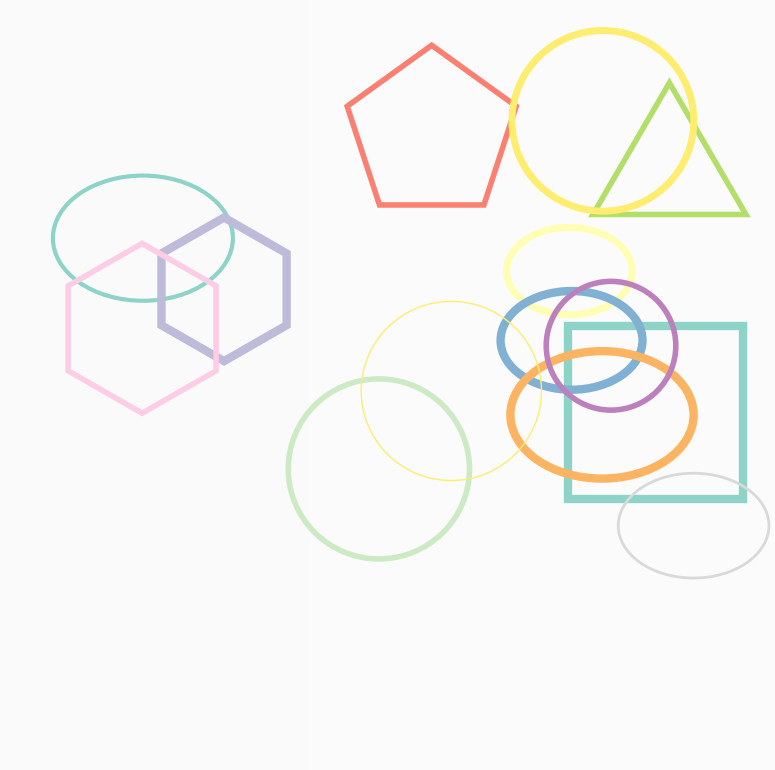[{"shape": "square", "thickness": 3, "radius": 0.56, "center": [0.846, 0.465]}, {"shape": "oval", "thickness": 1.5, "radius": 0.58, "center": [0.184, 0.691]}, {"shape": "oval", "thickness": 2.5, "radius": 0.41, "center": [0.735, 0.648]}, {"shape": "hexagon", "thickness": 3, "radius": 0.47, "center": [0.289, 0.624]}, {"shape": "pentagon", "thickness": 2, "radius": 0.57, "center": [0.557, 0.827]}, {"shape": "oval", "thickness": 3, "radius": 0.46, "center": [0.737, 0.558]}, {"shape": "oval", "thickness": 3, "radius": 0.59, "center": [0.777, 0.461]}, {"shape": "triangle", "thickness": 2, "radius": 0.57, "center": [0.864, 0.778]}, {"shape": "hexagon", "thickness": 2, "radius": 0.55, "center": [0.183, 0.574]}, {"shape": "oval", "thickness": 1, "radius": 0.49, "center": [0.895, 0.317]}, {"shape": "circle", "thickness": 2, "radius": 0.42, "center": [0.788, 0.551]}, {"shape": "circle", "thickness": 2, "radius": 0.58, "center": [0.489, 0.391]}, {"shape": "circle", "thickness": 2.5, "radius": 0.59, "center": [0.778, 0.843]}, {"shape": "circle", "thickness": 0.5, "radius": 0.58, "center": [0.582, 0.492]}]